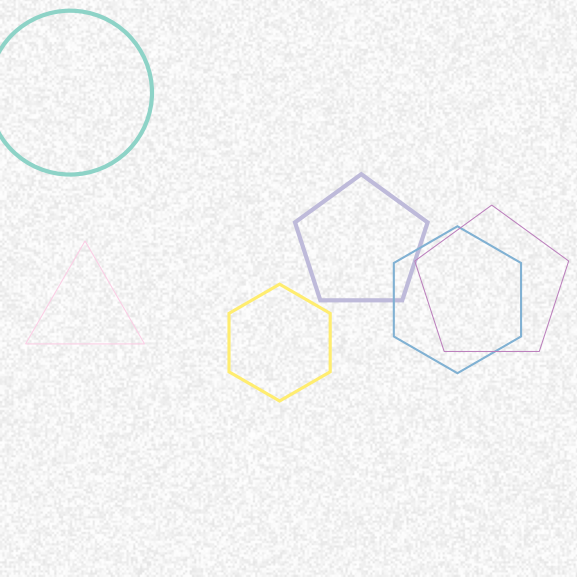[{"shape": "circle", "thickness": 2, "radius": 0.71, "center": [0.121, 0.839]}, {"shape": "pentagon", "thickness": 2, "radius": 0.6, "center": [0.626, 0.577]}, {"shape": "hexagon", "thickness": 1, "radius": 0.64, "center": [0.792, 0.48]}, {"shape": "triangle", "thickness": 0.5, "radius": 0.59, "center": [0.147, 0.463]}, {"shape": "pentagon", "thickness": 0.5, "radius": 0.7, "center": [0.851, 0.504]}, {"shape": "hexagon", "thickness": 1.5, "radius": 0.51, "center": [0.484, 0.406]}]